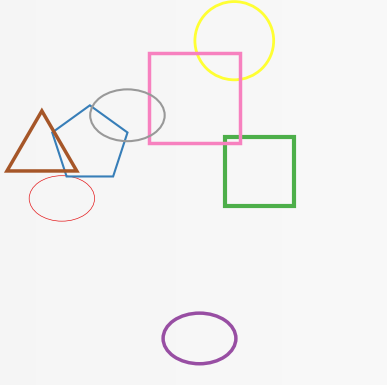[{"shape": "oval", "thickness": 0.5, "radius": 0.42, "center": [0.16, 0.485]}, {"shape": "pentagon", "thickness": 1.5, "radius": 0.51, "center": [0.232, 0.624]}, {"shape": "square", "thickness": 3, "radius": 0.45, "center": [0.671, 0.555]}, {"shape": "oval", "thickness": 2.5, "radius": 0.47, "center": [0.515, 0.121]}, {"shape": "circle", "thickness": 2, "radius": 0.51, "center": [0.605, 0.894]}, {"shape": "triangle", "thickness": 2.5, "radius": 0.52, "center": [0.108, 0.608]}, {"shape": "square", "thickness": 2.5, "radius": 0.58, "center": [0.502, 0.744]}, {"shape": "oval", "thickness": 1.5, "radius": 0.48, "center": [0.329, 0.701]}]